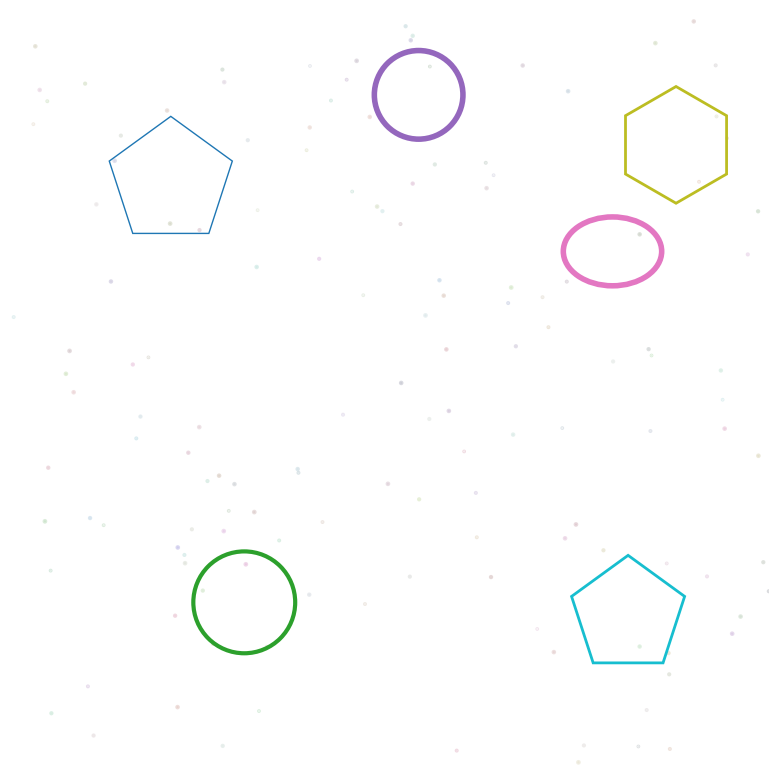[{"shape": "pentagon", "thickness": 0.5, "radius": 0.42, "center": [0.222, 0.765]}, {"shape": "circle", "thickness": 1.5, "radius": 0.33, "center": [0.317, 0.218]}, {"shape": "circle", "thickness": 2, "radius": 0.29, "center": [0.544, 0.877]}, {"shape": "oval", "thickness": 2, "radius": 0.32, "center": [0.795, 0.674]}, {"shape": "hexagon", "thickness": 1, "radius": 0.38, "center": [0.878, 0.812]}, {"shape": "pentagon", "thickness": 1, "radius": 0.39, "center": [0.816, 0.202]}]